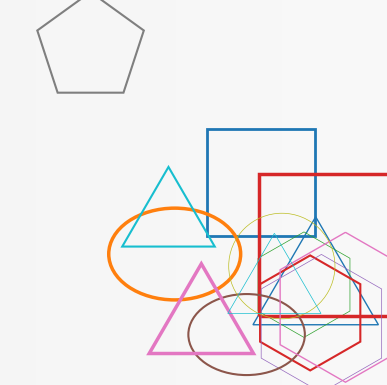[{"shape": "triangle", "thickness": 1, "radius": 0.93, "center": [0.815, 0.25]}, {"shape": "square", "thickness": 2, "radius": 0.7, "center": [0.674, 0.526]}, {"shape": "oval", "thickness": 2.5, "radius": 0.85, "center": [0.451, 0.34]}, {"shape": "hexagon", "thickness": 0.5, "radius": 0.69, "center": [0.784, 0.261]}, {"shape": "hexagon", "thickness": 1.5, "radius": 0.75, "center": [0.8, 0.187]}, {"shape": "square", "thickness": 2.5, "radius": 0.92, "center": [0.852, 0.364]}, {"shape": "hexagon", "thickness": 0.5, "radius": 0.9, "center": [0.829, 0.16]}, {"shape": "oval", "thickness": 1.5, "radius": 0.75, "center": [0.636, 0.131]}, {"shape": "triangle", "thickness": 2.5, "radius": 0.78, "center": [0.52, 0.159]}, {"shape": "hexagon", "thickness": 1, "radius": 0.97, "center": [0.891, 0.202]}, {"shape": "pentagon", "thickness": 1.5, "radius": 0.72, "center": [0.234, 0.876]}, {"shape": "circle", "thickness": 0.5, "radius": 0.69, "center": [0.727, 0.309]}, {"shape": "triangle", "thickness": 1.5, "radius": 0.69, "center": [0.435, 0.428]}, {"shape": "triangle", "thickness": 0.5, "radius": 0.69, "center": [0.708, 0.255]}]